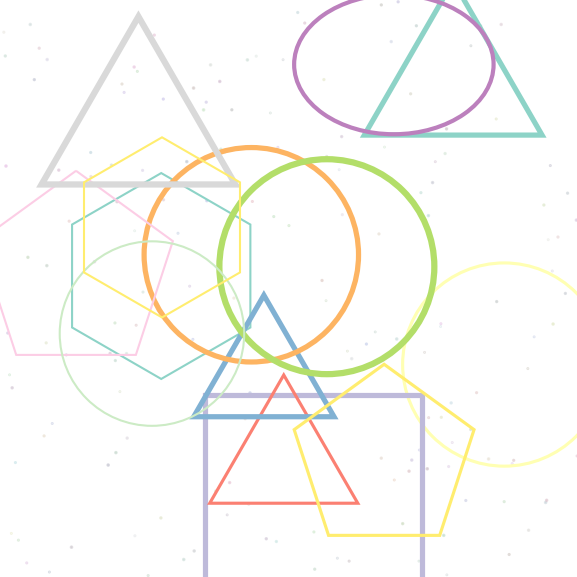[{"shape": "hexagon", "thickness": 1, "radius": 0.89, "center": [0.279, 0.521]}, {"shape": "triangle", "thickness": 2.5, "radius": 0.89, "center": [0.785, 0.854]}, {"shape": "circle", "thickness": 1.5, "radius": 0.88, "center": [0.873, 0.368]}, {"shape": "square", "thickness": 2.5, "radius": 0.94, "center": [0.543, 0.128]}, {"shape": "triangle", "thickness": 1.5, "radius": 0.74, "center": [0.491, 0.202]}, {"shape": "triangle", "thickness": 2.5, "radius": 0.7, "center": [0.457, 0.348]}, {"shape": "circle", "thickness": 2.5, "radius": 0.93, "center": [0.435, 0.558]}, {"shape": "circle", "thickness": 3, "radius": 0.93, "center": [0.566, 0.537]}, {"shape": "pentagon", "thickness": 1, "radius": 0.88, "center": [0.132, 0.527]}, {"shape": "triangle", "thickness": 3, "radius": 0.97, "center": [0.24, 0.777]}, {"shape": "oval", "thickness": 2, "radius": 0.86, "center": [0.682, 0.888]}, {"shape": "circle", "thickness": 1, "radius": 0.8, "center": [0.263, 0.422]}, {"shape": "hexagon", "thickness": 1, "radius": 0.78, "center": [0.281, 0.605]}, {"shape": "pentagon", "thickness": 1.5, "radius": 0.82, "center": [0.665, 0.205]}]